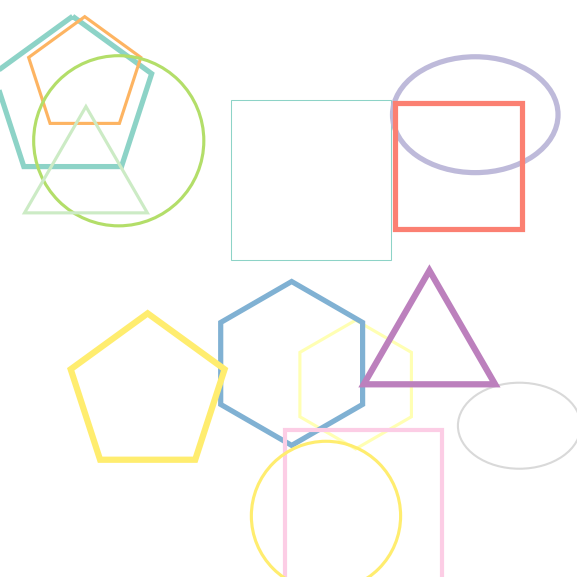[{"shape": "pentagon", "thickness": 2.5, "radius": 0.72, "center": [0.126, 0.827]}, {"shape": "square", "thickness": 0.5, "radius": 0.69, "center": [0.539, 0.688]}, {"shape": "hexagon", "thickness": 1.5, "radius": 0.56, "center": [0.616, 0.333]}, {"shape": "oval", "thickness": 2.5, "radius": 0.72, "center": [0.823, 0.801]}, {"shape": "square", "thickness": 2.5, "radius": 0.55, "center": [0.794, 0.712]}, {"shape": "hexagon", "thickness": 2.5, "radius": 0.71, "center": [0.505, 0.37]}, {"shape": "pentagon", "thickness": 1.5, "radius": 0.51, "center": [0.147, 0.868]}, {"shape": "circle", "thickness": 1.5, "radius": 0.74, "center": [0.206, 0.755]}, {"shape": "square", "thickness": 2, "radius": 0.68, "center": [0.63, 0.119]}, {"shape": "oval", "thickness": 1, "radius": 0.53, "center": [0.899, 0.262]}, {"shape": "triangle", "thickness": 3, "radius": 0.66, "center": [0.744, 0.399]}, {"shape": "triangle", "thickness": 1.5, "radius": 0.61, "center": [0.149, 0.692]}, {"shape": "pentagon", "thickness": 3, "radius": 0.7, "center": [0.256, 0.316]}, {"shape": "circle", "thickness": 1.5, "radius": 0.65, "center": [0.564, 0.106]}]